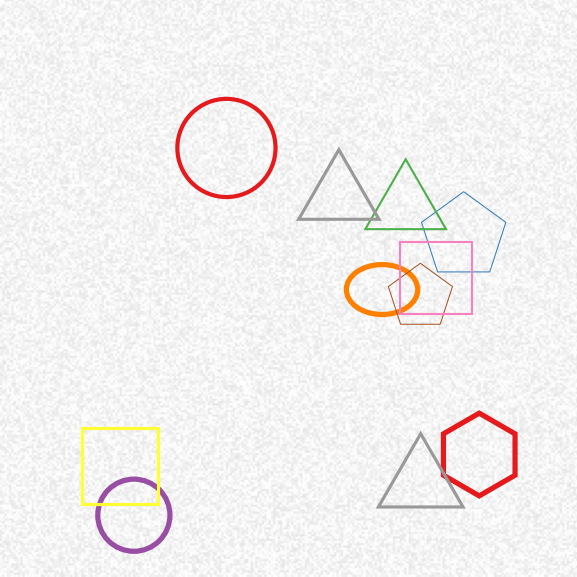[{"shape": "circle", "thickness": 2, "radius": 0.43, "center": [0.392, 0.743]}, {"shape": "hexagon", "thickness": 2.5, "radius": 0.36, "center": [0.83, 0.212]}, {"shape": "pentagon", "thickness": 0.5, "radius": 0.38, "center": [0.803, 0.59]}, {"shape": "triangle", "thickness": 1, "radius": 0.4, "center": [0.702, 0.643]}, {"shape": "circle", "thickness": 2.5, "radius": 0.31, "center": [0.232, 0.107]}, {"shape": "oval", "thickness": 2.5, "radius": 0.31, "center": [0.662, 0.498]}, {"shape": "square", "thickness": 1.5, "radius": 0.33, "center": [0.208, 0.192]}, {"shape": "pentagon", "thickness": 0.5, "radius": 0.29, "center": [0.728, 0.485]}, {"shape": "square", "thickness": 1, "radius": 0.31, "center": [0.755, 0.518]}, {"shape": "triangle", "thickness": 1.5, "radius": 0.4, "center": [0.587, 0.66]}, {"shape": "triangle", "thickness": 1.5, "radius": 0.42, "center": [0.728, 0.164]}]